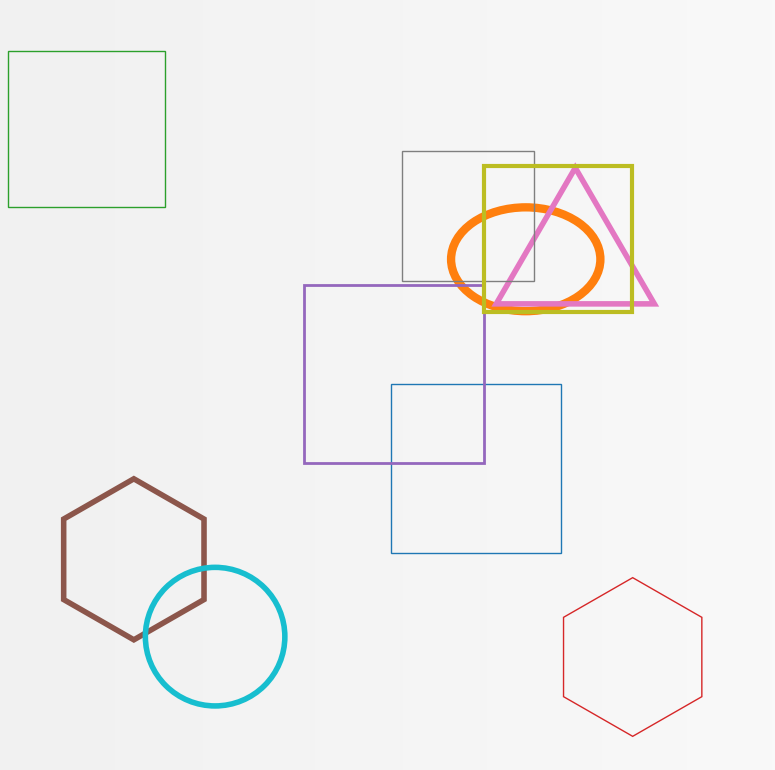[{"shape": "square", "thickness": 0.5, "radius": 0.55, "center": [0.615, 0.392]}, {"shape": "oval", "thickness": 3, "radius": 0.48, "center": [0.678, 0.663]}, {"shape": "square", "thickness": 0.5, "radius": 0.51, "center": [0.112, 0.832]}, {"shape": "hexagon", "thickness": 0.5, "radius": 0.52, "center": [0.816, 0.147]}, {"shape": "square", "thickness": 1, "radius": 0.58, "center": [0.508, 0.514]}, {"shape": "hexagon", "thickness": 2, "radius": 0.52, "center": [0.173, 0.274]}, {"shape": "triangle", "thickness": 2, "radius": 0.59, "center": [0.742, 0.664]}, {"shape": "square", "thickness": 0.5, "radius": 0.42, "center": [0.604, 0.72]}, {"shape": "square", "thickness": 1.5, "radius": 0.48, "center": [0.72, 0.689]}, {"shape": "circle", "thickness": 2, "radius": 0.45, "center": [0.278, 0.173]}]